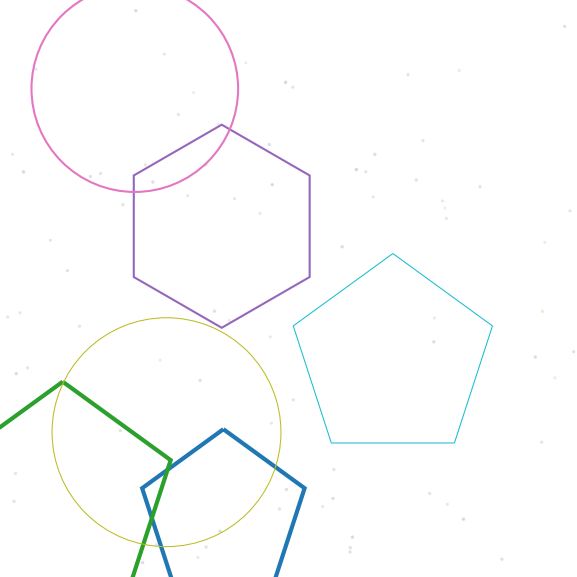[{"shape": "pentagon", "thickness": 2, "radius": 0.74, "center": [0.387, 0.108]}, {"shape": "pentagon", "thickness": 2, "radius": 0.98, "center": [0.109, 0.142]}, {"shape": "hexagon", "thickness": 1, "radius": 0.88, "center": [0.384, 0.607]}, {"shape": "circle", "thickness": 1, "radius": 0.89, "center": [0.233, 0.846]}, {"shape": "circle", "thickness": 0.5, "radius": 0.99, "center": [0.288, 0.251]}, {"shape": "pentagon", "thickness": 0.5, "radius": 0.91, "center": [0.68, 0.379]}]